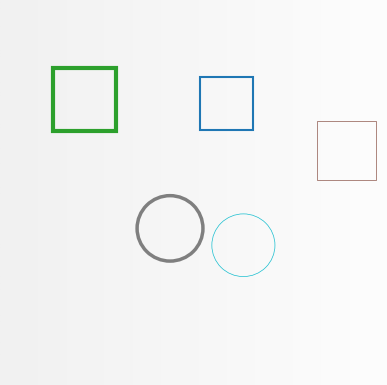[{"shape": "square", "thickness": 1.5, "radius": 0.34, "center": [0.585, 0.731]}, {"shape": "square", "thickness": 3, "radius": 0.41, "center": [0.218, 0.742]}, {"shape": "square", "thickness": 0.5, "radius": 0.38, "center": [0.895, 0.609]}, {"shape": "circle", "thickness": 2.5, "radius": 0.42, "center": [0.439, 0.407]}, {"shape": "circle", "thickness": 0.5, "radius": 0.41, "center": [0.628, 0.363]}]